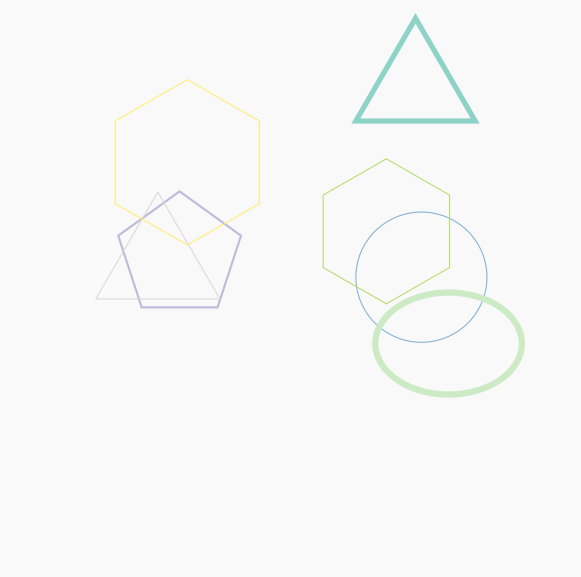[{"shape": "triangle", "thickness": 2.5, "radius": 0.59, "center": [0.715, 0.849]}, {"shape": "pentagon", "thickness": 1, "radius": 0.56, "center": [0.309, 0.557]}, {"shape": "circle", "thickness": 0.5, "radius": 0.56, "center": [0.725, 0.519]}, {"shape": "hexagon", "thickness": 0.5, "radius": 0.63, "center": [0.665, 0.599]}, {"shape": "triangle", "thickness": 0.5, "radius": 0.62, "center": [0.272, 0.543]}, {"shape": "oval", "thickness": 3, "radius": 0.63, "center": [0.772, 0.404]}, {"shape": "hexagon", "thickness": 0.5, "radius": 0.72, "center": [0.322, 0.718]}]